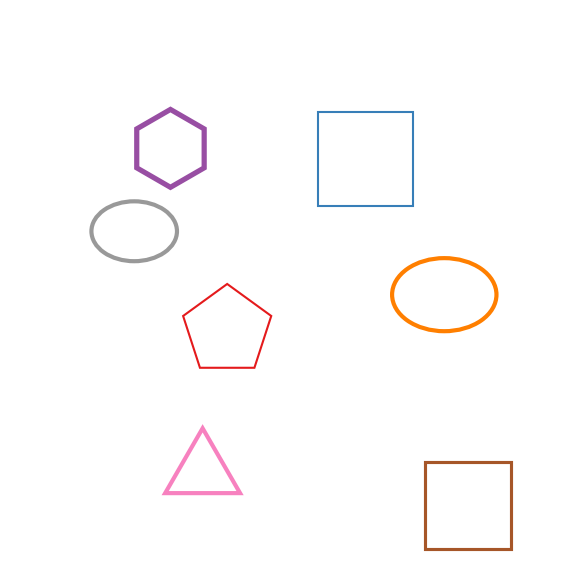[{"shape": "pentagon", "thickness": 1, "radius": 0.4, "center": [0.393, 0.427]}, {"shape": "square", "thickness": 1, "radius": 0.41, "center": [0.633, 0.724]}, {"shape": "hexagon", "thickness": 2.5, "radius": 0.34, "center": [0.295, 0.742]}, {"shape": "oval", "thickness": 2, "radius": 0.45, "center": [0.769, 0.489]}, {"shape": "square", "thickness": 1.5, "radius": 0.37, "center": [0.81, 0.124]}, {"shape": "triangle", "thickness": 2, "radius": 0.37, "center": [0.351, 0.183]}, {"shape": "oval", "thickness": 2, "radius": 0.37, "center": [0.232, 0.599]}]